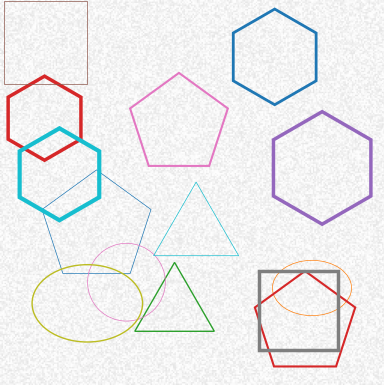[{"shape": "hexagon", "thickness": 2, "radius": 0.62, "center": [0.714, 0.852]}, {"shape": "pentagon", "thickness": 0.5, "radius": 0.74, "center": [0.251, 0.41]}, {"shape": "oval", "thickness": 0.5, "radius": 0.51, "center": [0.81, 0.252]}, {"shape": "triangle", "thickness": 1, "radius": 0.6, "center": [0.453, 0.199]}, {"shape": "hexagon", "thickness": 2.5, "radius": 0.55, "center": [0.116, 0.693]}, {"shape": "pentagon", "thickness": 1.5, "radius": 0.69, "center": [0.792, 0.159]}, {"shape": "hexagon", "thickness": 2.5, "radius": 0.73, "center": [0.837, 0.564]}, {"shape": "square", "thickness": 0.5, "radius": 0.54, "center": [0.118, 0.888]}, {"shape": "circle", "thickness": 0.5, "radius": 0.5, "center": [0.328, 0.267]}, {"shape": "pentagon", "thickness": 1.5, "radius": 0.67, "center": [0.465, 0.677]}, {"shape": "square", "thickness": 2.5, "radius": 0.51, "center": [0.776, 0.193]}, {"shape": "oval", "thickness": 1, "radius": 0.72, "center": [0.227, 0.212]}, {"shape": "hexagon", "thickness": 3, "radius": 0.6, "center": [0.154, 0.547]}, {"shape": "triangle", "thickness": 0.5, "radius": 0.64, "center": [0.509, 0.4]}]